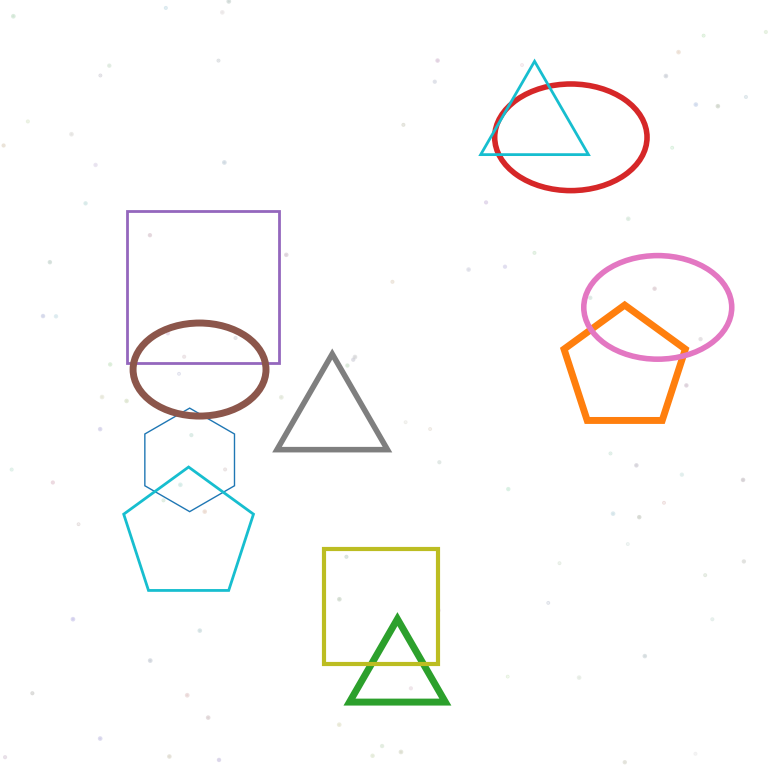[{"shape": "hexagon", "thickness": 0.5, "radius": 0.34, "center": [0.246, 0.403]}, {"shape": "pentagon", "thickness": 2.5, "radius": 0.41, "center": [0.811, 0.521]}, {"shape": "triangle", "thickness": 2.5, "radius": 0.36, "center": [0.516, 0.124]}, {"shape": "oval", "thickness": 2, "radius": 0.49, "center": [0.741, 0.822]}, {"shape": "square", "thickness": 1, "radius": 0.5, "center": [0.264, 0.627]}, {"shape": "oval", "thickness": 2.5, "radius": 0.43, "center": [0.259, 0.52]}, {"shape": "oval", "thickness": 2, "radius": 0.48, "center": [0.854, 0.601]}, {"shape": "triangle", "thickness": 2, "radius": 0.41, "center": [0.431, 0.457]}, {"shape": "square", "thickness": 1.5, "radius": 0.37, "center": [0.495, 0.213]}, {"shape": "pentagon", "thickness": 1, "radius": 0.44, "center": [0.245, 0.305]}, {"shape": "triangle", "thickness": 1, "radius": 0.4, "center": [0.694, 0.84]}]